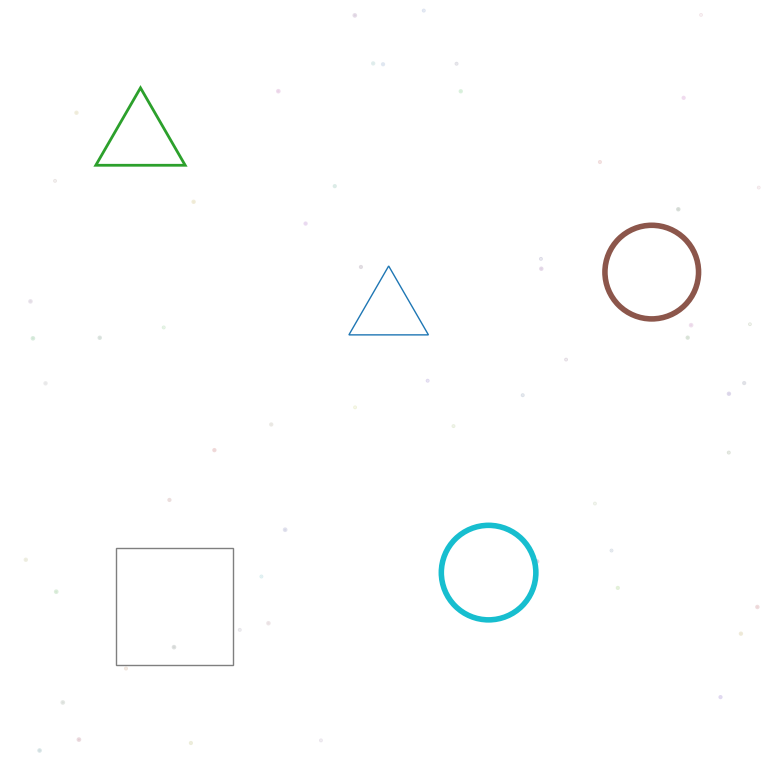[{"shape": "triangle", "thickness": 0.5, "radius": 0.3, "center": [0.505, 0.595]}, {"shape": "triangle", "thickness": 1, "radius": 0.34, "center": [0.182, 0.819]}, {"shape": "circle", "thickness": 2, "radius": 0.3, "center": [0.846, 0.647]}, {"shape": "square", "thickness": 0.5, "radius": 0.38, "center": [0.227, 0.213]}, {"shape": "circle", "thickness": 2, "radius": 0.31, "center": [0.635, 0.256]}]